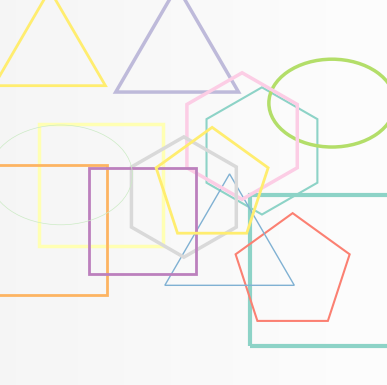[{"shape": "hexagon", "thickness": 1.5, "radius": 0.83, "center": [0.676, 0.608]}, {"shape": "square", "thickness": 3, "radius": 0.98, "center": [0.84, 0.298]}, {"shape": "square", "thickness": 2.5, "radius": 0.8, "center": [0.26, 0.52]}, {"shape": "triangle", "thickness": 2.5, "radius": 0.91, "center": [0.457, 0.852]}, {"shape": "pentagon", "thickness": 1.5, "radius": 0.77, "center": [0.755, 0.292]}, {"shape": "triangle", "thickness": 1, "radius": 0.96, "center": [0.592, 0.355]}, {"shape": "square", "thickness": 2, "radius": 0.84, "center": [0.107, 0.402]}, {"shape": "oval", "thickness": 2.5, "radius": 0.81, "center": [0.857, 0.732]}, {"shape": "hexagon", "thickness": 2.5, "radius": 0.82, "center": [0.625, 0.647]}, {"shape": "hexagon", "thickness": 2.5, "radius": 0.78, "center": [0.475, 0.488]}, {"shape": "square", "thickness": 2, "radius": 0.69, "center": [0.368, 0.427]}, {"shape": "oval", "thickness": 0.5, "radius": 0.93, "center": [0.157, 0.546]}, {"shape": "triangle", "thickness": 2, "radius": 0.83, "center": [0.128, 0.86]}, {"shape": "pentagon", "thickness": 2, "radius": 0.76, "center": [0.547, 0.517]}]